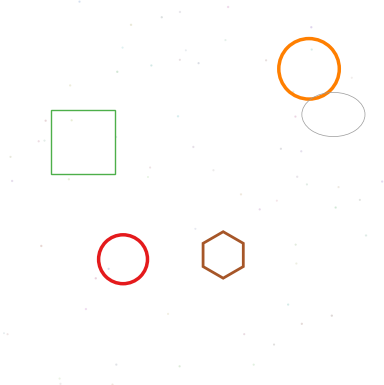[{"shape": "circle", "thickness": 2.5, "radius": 0.32, "center": [0.32, 0.327]}, {"shape": "square", "thickness": 1, "radius": 0.41, "center": [0.215, 0.632]}, {"shape": "circle", "thickness": 2.5, "radius": 0.39, "center": [0.803, 0.821]}, {"shape": "hexagon", "thickness": 2, "radius": 0.3, "center": [0.58, 0.338]}, {"shape": "oval", "thickness": 0.5, "radius": 0.41, "center": [0.866, 0.703]}]